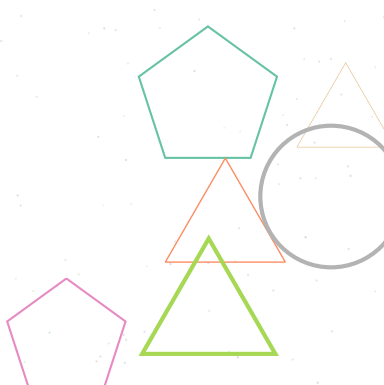[{"shape": "pentagon", "thickness": 1.5, "radius": 0.94, "center": [0.54, 0.743]}, {"shape": "triangle", "thickness": 1, "radius": 0.9, "center": [0.585, 0.409]}, {"shape": "pentagon", "thickness": 1.5, "radius": 0.81, "center": [0.172, 0.115]}, {"shape": "triangle", "thickness": 3, "radius": 1.0, "center": [0.542, 0.181]}, {"shape": "triangle", "thickness": 0.5, "radius": 0.73, "center": [0.898, 0.691]}, {"shape": "circle", "thickness": 3, "radius": 0.92, "center": [0.86, 0.49]}]